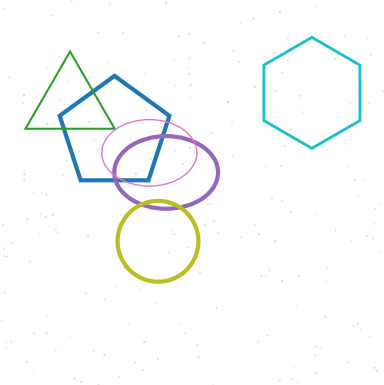[{"shape": "pentagon", "thickness": 3, "radius": 0.75, "center": [0.298, 0.653]}, {"shape": "triangle", "thickness": 1.5, "radius": 0.67, "center": [0.182, 0.732]}, {"shape": "oval", "thickness": 3, "radius": 0.67, "center": [0.432, 0.552]}, {"shape": "oval", "thickness": 1, "radius": 0.62, "center": [0.388, 0.603]}, {"shape": "circle", "thickness": 3, "radius": 0.52, "center": [0.41, 0.373]}, {"shape": "hexagon", "thickness": 2, "radius": 0.72, "center": [0.81, 0.759]}]